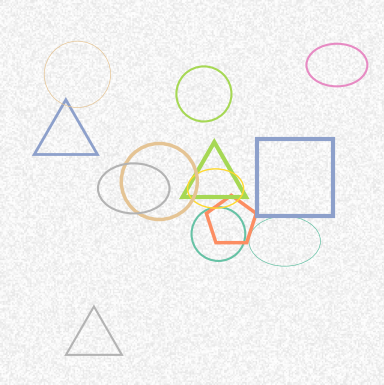[{"shape": "circle", "thickness": 1.5, "radius": 0.35, "center": [0.567, 0.392]}, {"shape": "oval", "thickness": 0.5, "radius": 0.46, "center": [0.74, 0.374]}, {"shape": "pentagon", "thickness": 2.5, "radius": 0.34, "center": [0.601, 0.425]}, {"shape": "square", "thickness": 3, "radius": 0.5, "center": [0.766, 0.539]}, {"shape": "triangle", "thickness": 2, "radius": 0.47, "center": [0.171, 0.646]}, {"shape": "oval", "thickness": 1.5, "radius": 0.4, "center": [0.875, 0.831]}, {"shape": "circle", "thickness": 1.5, "radius": 0.36, "center": [0.53, 0.756]}, {"shape": "triangle", "thickness": 3, "radius": 0.48, "center": [0.557, 0.536]}, {"shape": "oval", "thickness": 1, "radius": 0.36, "center": [0.56, 0.51]}, {"shape": "circle", "thickness": 2.5, "radius": 0.49, "center": [0.414, 0.529]}, {"shape": "circle", "thickness": 0.5, "radius": 0.43, "center": [0.201, 0.807]}, {"shape": "oval", "thickness": 1.5, "radius": 0.46, "center": [0.347, 0.511]}, {"shape": "triangle", "thickness": 1.5, "radius": 0.42, "center": [0.244, 0.12]}]